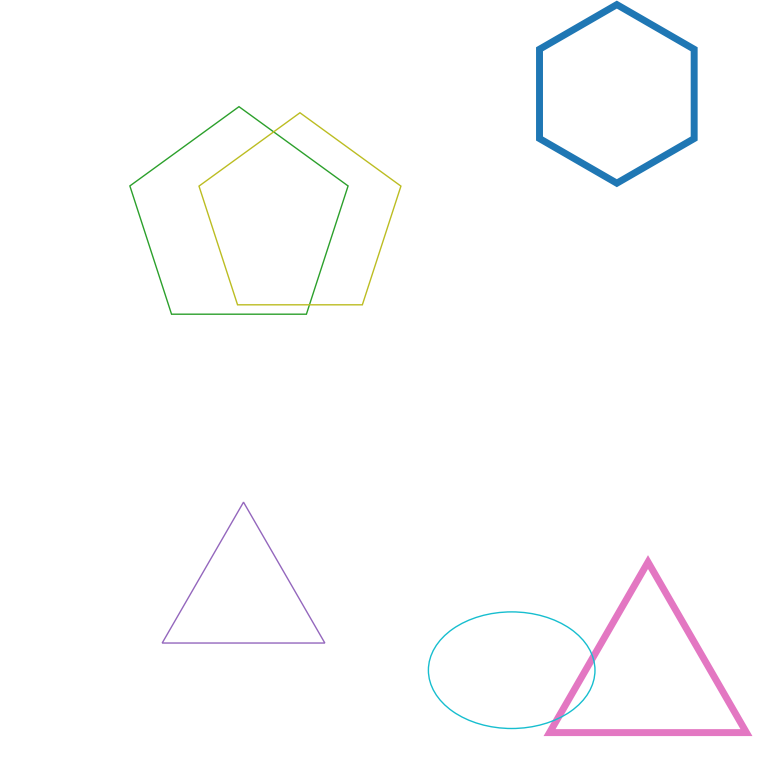[{"shape": "hexagon", "thickness": 2.5, "radius": 0.58, "center": [0.801, 0.878]}, {"shape": "pentagon", "thickness": 0.5, "radius": 0.74, "center": [0.31, 0.712]}, {"shape": "triangle", "thickness": 0.5, "radius": 0.61, "center": [0.316, 0.226]}, {"shape": "triangle", "thickness": 2.5, "radius": 0.74, "center": [0.842, 0.122]}, {"shape": "pentagon", "thickness": 0.5, "radius": 0.69, "center": [0.39, 0.716]}, {"shape": "oval", "thickness": 0.5, "radius": 0.54, "center": [0.665, 0.13]}]